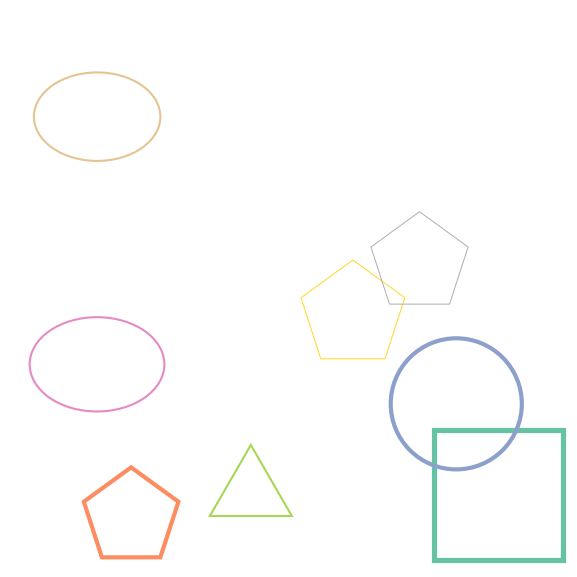[{"shape": "square", "thickness": 2.5, "radius": 0.56, "center": [0.863, 0.142]}, {"shape": "pentagon", "thickness": 2, "radius": 0.43, "center": [0.227, 0.104]}, {"shape": "circle", "thickness": 2, "radius": 0.57, "center": [0.79, 0.3]}, {"shape": "oval", "thickness": 1, "radius": 0.58, "center": [0.168, 0.368]}, {"shape": "triangle", "thickness": 1, "radius": 0.41, "center": [0.434, 0.147]}, {"shape": "pentagon", "thickness": 0.5, "radius": 0.47, "center": [0.611, 0.454]}, {"shape": "oval", "thickness": 1, "radius": 0.55, "center": [0.168, 0.797]}, {"shape": "pentagon", "thickness": 0.5, "radius": 0.44, "center": [0.726, 0.544]}]